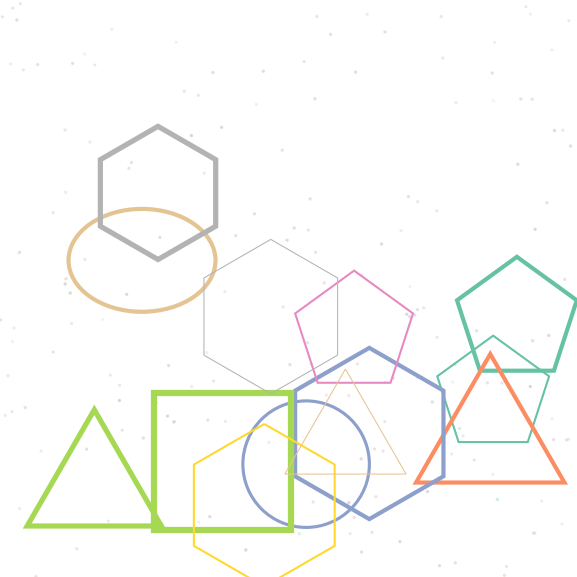[{"shape": "pentagon", "thickness": 2, "radius": 0.55, "center": [0.895, 0.445]}, {"shape": "pentagon", "thickness": 1, "radius": 0.51, "center": [0.854, 0.316]}, {"shape": "triangle", "thickness": 2, "radius": 0.74, "center": [0.849, 0.238]}, {"shape": "hexagon", "thickness": 2, "radius": 0.74, "center": [0.639, 0.249]}, {"shape": "circle", "thickness": 1.5, "radius": 0.55, "center": [0.53, 0.195]}, {"shape": "pentagon", "thickness": 1, "radius": 0.54, "center": [0.613, 0.423]}, {"shape": "square", "thickness": 3, "radius": 0.59, "center": [0.385, 0.2]}, {"shape": "triangle", "thickness": 2.5, "radius": 0.67, "center": [0.163, 0.155]}, {"shape": "hexagon", "thickness": 1, "radius": 0.7, "center": [0.458, 0.124]}, {"shape": "triangle", "thickness": 0.5, "radius": 0.61, "center": [0.598, 0.239]}, {"shape": "oval", "thickness": 2, "radius": 0.64, "center": [0.246, 0.548]}, {"shape": "hexagon", "thickness": 0.5, "radius": 0.67, "center": [0.469, 0.451]}, {"shape": "hexagon", "thickness": 2.5, "radius": 0.58, "center": [0.274, 0.665]}]